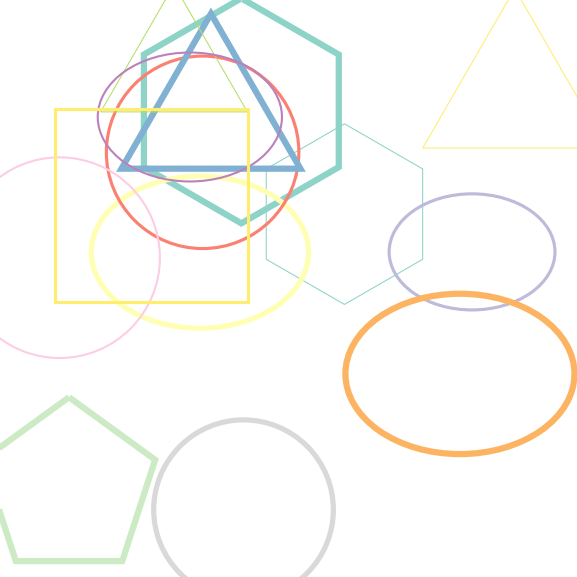[{"shape": "hexagon", "thickness": 3, "radius": 0.97, "center": [0.418, 0.807]}, {"shape": "hexagon", "thickness": 0.5, "radius": 0.78, "center": [0.596, 0.628]}, {"shape": "oval", "thickness": 2.5, "radius": 0.94, "center": [0.346, 0.562]}, {"shape": "oval", "thickness": 1.5, "radius": 0.72, "center": [0.817, 0.563]}, {"shape": "circle", "thickness": 1.5, "radius": 0.83, "center": [0.351, 0.735]}, {"shape": "triangle", "thickness": 3, "radius": 0.89, "center": [0.365, 0.796]}, {"shape": "oval", "thickness": 3, "radius": 0.99, "center": [0.796, 0.352]}, {"shape": "triangle", "thickness": 0.5, "radius": 0.73, "center": [0.301, 0.879]}, {"shape": "circle", "thickness": 1, "radius": 0.87, "center": [0.103, 0.553]}, {"shape": "circle", "thickness": 2.5, "radius": 0.78, "center": [0.422, 0.117]}, {"shape": "oval", "thickness": 1, "radius": 0.8, "center": [0.329, 0.797]}, {"shape": "pentagon", "thickness": 3, "radius": 0.78, "center": [0.12, 0.154]}, {"shape": "square", "thickness": 1.5, "radius": 0.84, "center": [0.262, 0.643]}, {"shape": "triangle", "thickness": 0.5, "radius": 0.92, "center": [0.891, 0.835]}]